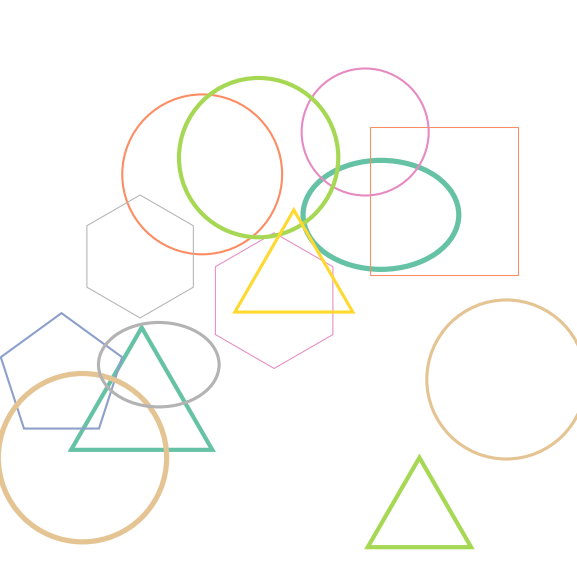[{"shape": "oval", "thickness": 2.5, "radius": 0.67, "center": [0.66, 0.627]}, {"shape": "triangle", "thickness": 2, "radius": 0.71, "center": [0.245, 0.291]}, {"shape": "circle", "thickness": 1, "radius": 0.69, "center": [0.35, 0.697]}, {"shape": "square", "thickness": 0.5, "radius": 0.64, "center": [0.769, 0.651]}, {"shape": "pentagon", "thickness": 1, "radius": 0.55, "center": [0.106, 0.346]}, {"shape": "circle", "thickness": 1, "radius": 0.55, "center": [0.632, 0.771]}, {"shape": "hexagon", "thickness": 0.5, "radius": 0.59, "center": [0.475, 0.479]}, {"shape": "triangle", "thickness": 2, "radius": 0.52, "center": [0.726, 0.103]}, {"shape": "circle", "thickness": 2, "radius": 0.69, "center": [0.448, 0.726]}, {"shape": "triangle", "thickness": 1.5, "radius": 0.59, "center": [0.509, 0.518]}, {"shape": "circle", "thickness": 1.5, "radius": 0.69, "center": [0.877, 0.342]}, {"shape": "circle", "thickness": 2.5, "radius": 0.73, "center": [0.143, 0.207]}, {"shape": "hexagon", "thickness": 0.5, "radius": 0.53, "center": [0.243, 0.555]}, {"shape": "oval", "thickness": 1.5, "radius": 0.52, "center": [0.275, 0.368]}]